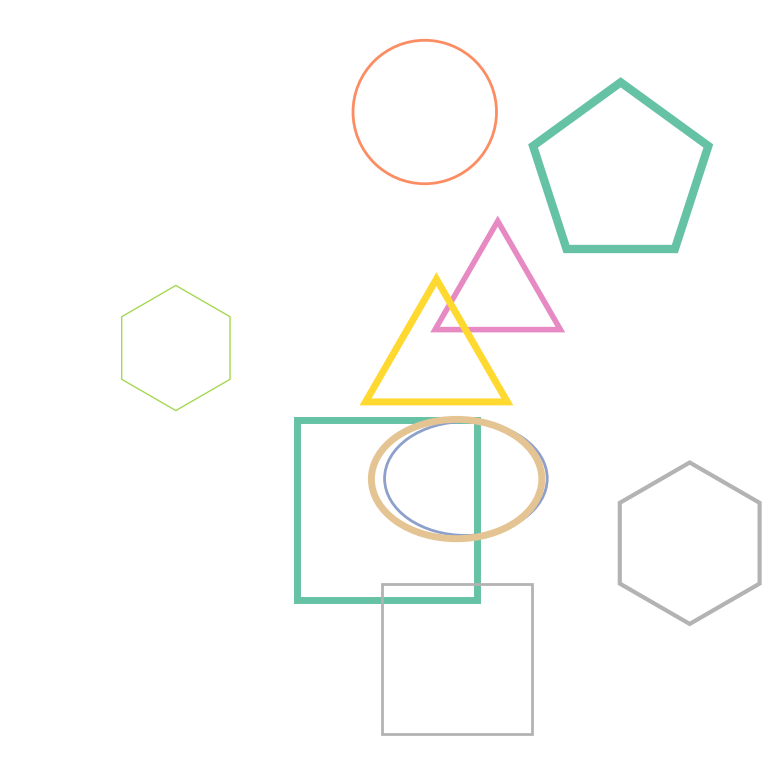[{"shape": "square", "thickness": 2.5, "radius": 0.58, "center": [0.502, 0.338]}, {"shape": "pentagon", "thickness": 3, "radius": 0.6, "center": [0.806, 0.773]}, {"shape": "circle", "thickness": 1, "radius": 0.47, "center": [0.552, 0.855]}, {"shape": "oval", "thickness": 1, "radius": 0.53, "center": [0.605, 0.379]}, {"shape": "triangle", "thickness": 2, "radius": 0.47, "center": [0.646, 0.619]}, {"shape": "hexagon", "thickness": 0.5, "radius": 0.41, "center": [0.228, 0.548]}, {"shape": "triangle", "thickness": 2.5, "radius": 0.53, "center": [0.567, 0.531]}, {"shape": "oval", "thickness": 2.5, "radius": 0.55, "center": [0.593, 0.378]}, {"shape": "square", "thickness": 1, "radius": 0.49, "center": [0.594, 0.144]}, {"shape": "hexagon", "thickness": 1.5, "radius": 0.52, "center": [0.896, 0.295]}]